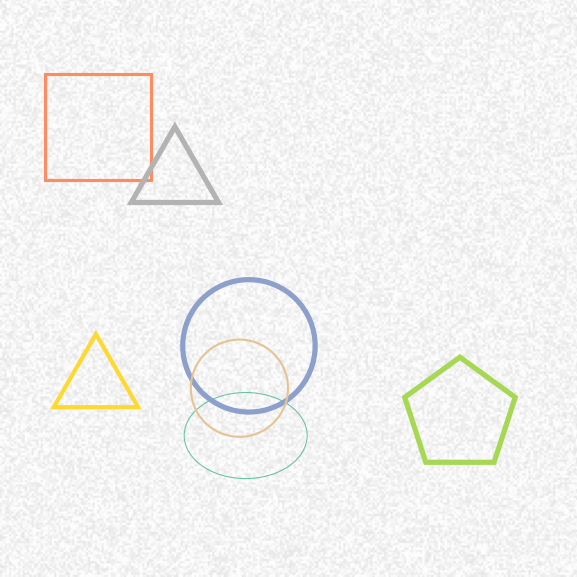[{"shape": "oval", "thickness": 0.5, "radius": 0.53, "center": [0.425, 0.245]}, {"shape": "square", "thickness": 1.5, "radius": 0.46, "center": [0.17, 0.779]}, {"shape": "circle", "thickness": 2.5, "radius": 0.57, "center": [0.431, 0.4]}, {"shape": "pentagon", "thickness": 2.5, "radius": 0.5, "center": [0.796, 0.28]}, {"shape": "triangle", "thickness": 2, "radius": 0.42, "center": [0.166, 0.336]}, {"shape": "circle", "thickness": 1, "radius": 0.42, "center": [0.415, 0.327]}, {"shape": "triangle", "thickness": 2.5, "radius": 0.44, "center": [0.303, 0.692]}]